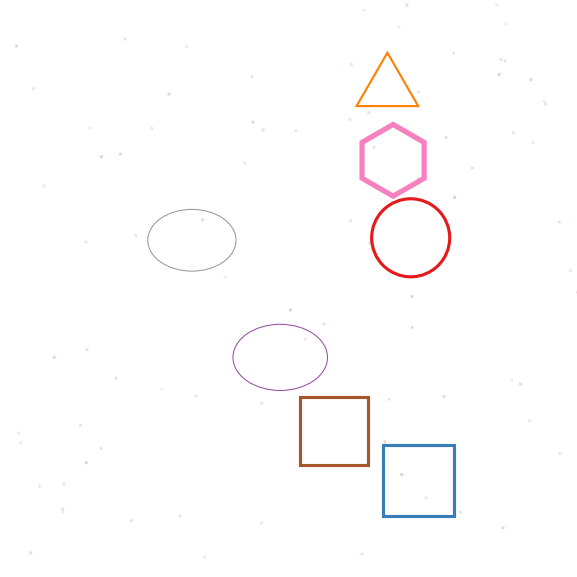[{"shape": "circle", "thickness": 1.5, "radius": 0.34, "center": [0.711, 0.587]}, {"shape": "square", "thickness": 1.5, "radius": 0.31, "center": [0.725, 0.167]}, {"shape": "oval", "thickness": 0.5, "radius": 0.41, "center": [0.485, 0.38]}, {"shape": "triangle", "thickness": 1, "radius": 0.31, "center": [0.671, 0.846]}, {"shape": "square", "thickness": 1.5, "radius": 0.3, "center": [0.578, 0.253]}, {"shape": "hexagon", "thickness": 2.5, "radius": 0.31, "center": [0.681, 0.722]}, {"shape": "oval", "thickness": 0.5, "radius": 0.38, "center": [0.332, 0.583]}]